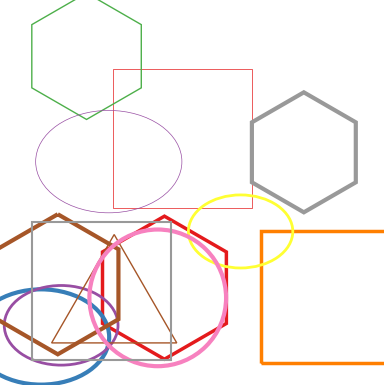[{"shape": "hexagon", "thickness": 2.5, "radius": 0.93, "center": [0.427, 0.253]}, {"shape": "square", "thickness": 0.5, "radius": 0.9, "center": [0.475, 0.64]}, {"shape": "oval", "thickness": 3, "radius": 0.88, "center": [0.107, 0.125]}, {"shape": "hexagon", "thickness": 1, "radius": 0.82, "center": [0.225, 0.854]}, {"shape": "oval", "thickness": 0.5, "radius": 0.95, "center": [0.283, 0.58]}, {"shape": "oval", "thickness": 2, "radius": 0.74, "center": [0.159, 0.155]}, {"shape": "square", "thickness": 2.5, "radius": 0.86, "center": [0.85, 0.229]}, {"shape": "oval", "thickness": 2, "radius": 0.68, "center": [0.625, 0.399]}, {"shape": "triangle", "thickness": 1, "radius": 0.94, "center": [0.297, 0.203]}, {"shape": "hexagon", "thickness": 3, "radius": 0.91, "center": [0.15, 0.262]}, {"shape": "circle", "thickness": 3, "radius": 0.89, "center": [0.41, 0.226]}, {"shape": "square", "thickness": 1.5, "radius": 0.9, "center": [0.264, 0.244]}, {"shape": "hexagon", "thickness": 3, "radius": 0.78, "center": [0.789, 0.604]}]